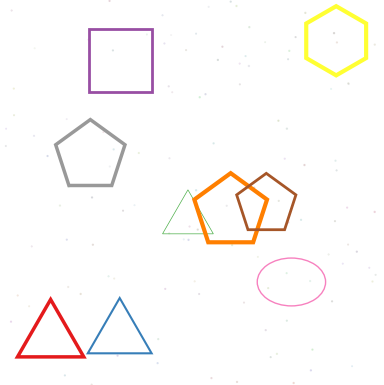[{"shape": "triangle", "thickness": 2.5, "radius": 0.5, "center": [0.132, 0.123]}, {"shape": "triangle", "thickness": 1.5, "radius": 0.48, "center": [0.311, 0.13]}, {"shape": "triangle", "thickness": 0.5, "radius": 0.38, "center": [0.488, 0.431]}, {"shape": "square", "thickness": 2, "radius": 0.41, "center": [0.314, 0.842]}, {"shape": "pentagon", "thickness": 3, "radius": 0.5, "center": [0.599, 0.451]}, {"shape": "hexagon", "thickness": 3, "radius": 0.45, "center": [0.873, 0.894]}, {"shape": "pentagon", "thickness": 2, "radius": 0.4, "center": [0.692, 0.469]}, {"shape": "oval", "thickness": 1, "radius": 0.44, "center": [0.757, 0.268]}, {"shape": "pentagon", "thickness": 2.5, "radius": 0.47, "center": [0.235, 0.595]}]